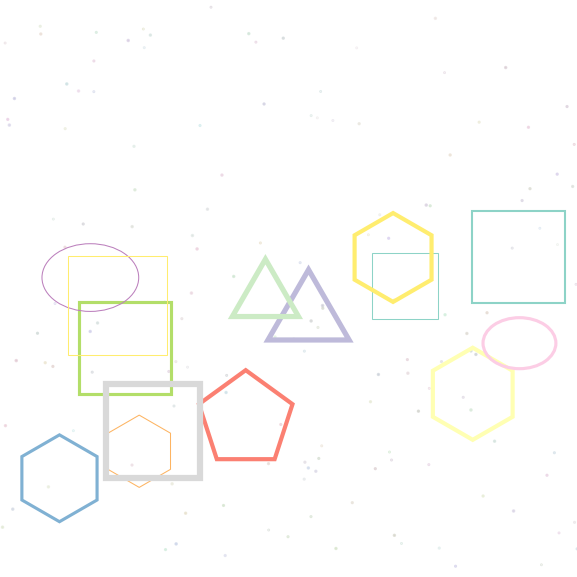[{"shape": "square", "thickness": 1, "radius": 0.4, "center": [0.898, 0.554]}, {"shape": "square", "thickness": 0.5, "radius": 0.29, "center": [0.702, 0.504]}, {"shape": "hexagon", "thickness": 2, "radius": 0.4, "center": [0.819, 0.317]}, {"shape": "triangle", "thickness": 2.5, "radius": 0.41, "center": [0.534, 0.451]}, {"shape": "pentagon", "thickness": 2, "radius": 0.43, "center": [0.425, 0.273]}, {"shape": "hexagon", "thickness": 1.5, "radius": 0.38, "center": [0.103, 0.171]}, {"shape": "hexagon", "thickness": 0.5, "radius": 0.31, "center": [0.241, 0.218]}, {"shape": "square", "thickness": 1.5, "radius": 0.4, "center": [0.216, 0.396]}, {"shape": "oval", "thickness": 1.5, "radius": 0.32, "center": [0.899, 0.405]}, {"shape": "square", "thickness": 3, "radius": 0.41, "center": [0.265, 0.253]}, {"shape": "oval", "thickness": 0.5, "radius": 0.42, "center": [0.156, 0.519]}, {"shape": "triangle", "thickness": 2.5, "radius": 0.33, "center": [0.46, 0.484]}, {"shape": "hexagon", "thickness": 2, "radius": 0.38, "center": [0.681, 0.553]}, {"shape": "square", "thickness": 0.5, "radius": 0.43, "center": [0.204, 0.471]}]